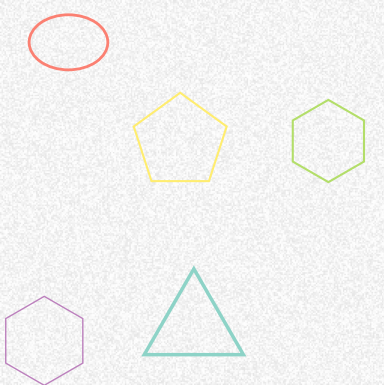[{"shape": "triangle", "thickness": 2.5, "radius": 0.74, "center": [0.503, 0.153]}, {"shape": "oval", "thickness": 2, "radius": 0.51, "center": [0.178, 0.89]}, {"shape": "hexagon", "thickness": 1.5, "radius": 0.53, "center": [0.853, 0.634]}, {"shape": "hexagon", "thickness": 1, "radius": 0.58, "center": [0.115, 0.115]}, {"shape": "pentagon", "thickness": 1.5, "radius": 0.63, "center": [0.468, 0.632]}]